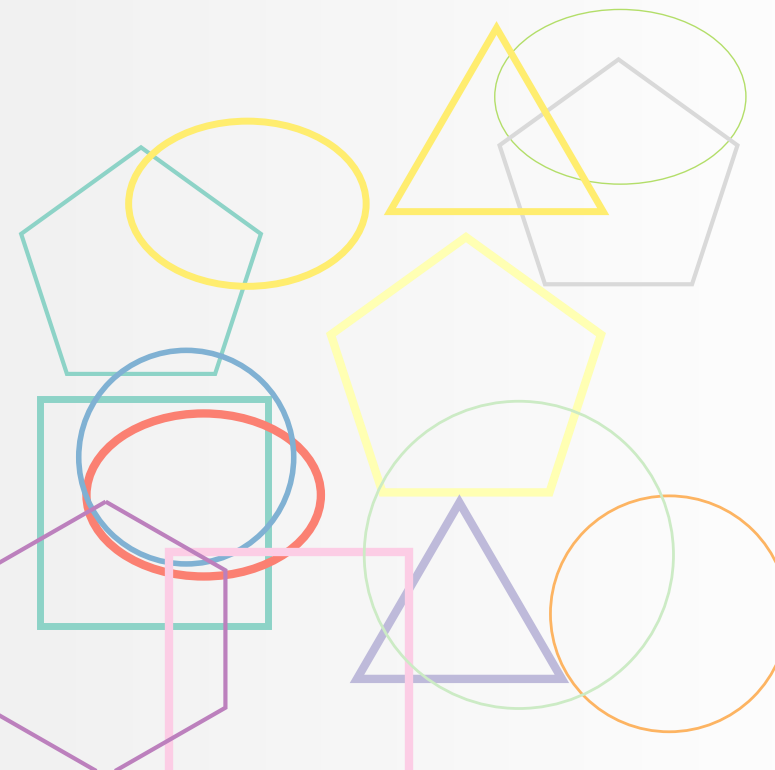[{"shape": "pentagon", "thickness": 1.5, "radius": 0.81, "center": [0.182, 0.646]}, {"shape": "square", "thickness": 2.5, "radius": 0.74, "center": [0.199, 0.334]}, {"shape": "pentagon", "thickness": 3, "radius": 0.92, "center": [0.601, 0.509]}, {"shape": "triangle", "thickness": 3, "radius": 0.76, "center": [0.593, 0.195]}, {"shape": "oval", "thickness": 3, "radius": 0.76, "center": [0.263, 0.357]}, {"shape": "circle", "thickness": 2, "radius": 0.69, "center": [0.24, 0.406]}, {"shape": "circle", "thickness": 1, "radius": 0.77, "center": [0.863, 0.203]}, {"shape": "oval", "thickness": 0.5, "radius": 0.81, "center": [0.8, 0.874]}, {"shape": "square", "thickness": 3, "radius": 0.77, "center": [0.373, 0.128]}, {"shape": "pentagon", "thickness": 1.5, "radius": 0.81, "center": [0.798, 0.761]}, {"shape": "hexagon", "thickness": 1.5, "radius": 0.89, "center": [0.136, 0.17]}, {"shape": "circle", "thickness": 1, "radius": 1.0, "center": [0.669, 0.279]}, {"shape": "triangle", "thickness": 2.5, "radius": 0.79, "center": [0.641, 0.805]}, {"shape": "oval", "thickness": 2.5, "radius": 0.77, "center": [0.319, 0.735]}]